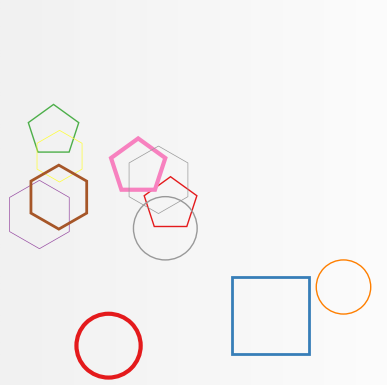[{"shape": "pentagon", "thickness": 1, "radius": 0.36, "center": [0.44, 0.47]}, {"shape": "circle", "thickness": 3, "radius": 0.41, "center": [0.28, 0.102]}, {"shape": "square", "thickness": 2, "radius": 0.5, "center": [0.698, 0.181]}, {"shape": "pentagon", "thickness": 1, "radius": 0.34, "center": [0.138, 0.66]}, {"shape": "hexagon", "thickness": 0.5, "radius": 0.44, "center": [0.102, 0.443]}, {"shape": "circle", "thickness": 1, "radius": 0.35, "center": [0.886, 0.255]}, {"shape": "hexagon", "thickness": 0.5, "radius": 0.34, "center": [0.154, 0.594]}, {"shape": "hexagon", "thickness": 2, "radius": 0.42, "center": [0.152, 0.488]}, {"shape": "pentagon", "thickness": 3, "radius": 0.37, "center": [0.357, 0.567]}, {"shape": "circle", "thickness": 1, "radius": 0.41, "center": [0.427, 0.407]}, {"shape": "hexagon", "thickness": 0.5, "radius": 0.44, "center": [0.409, 0.533]}]